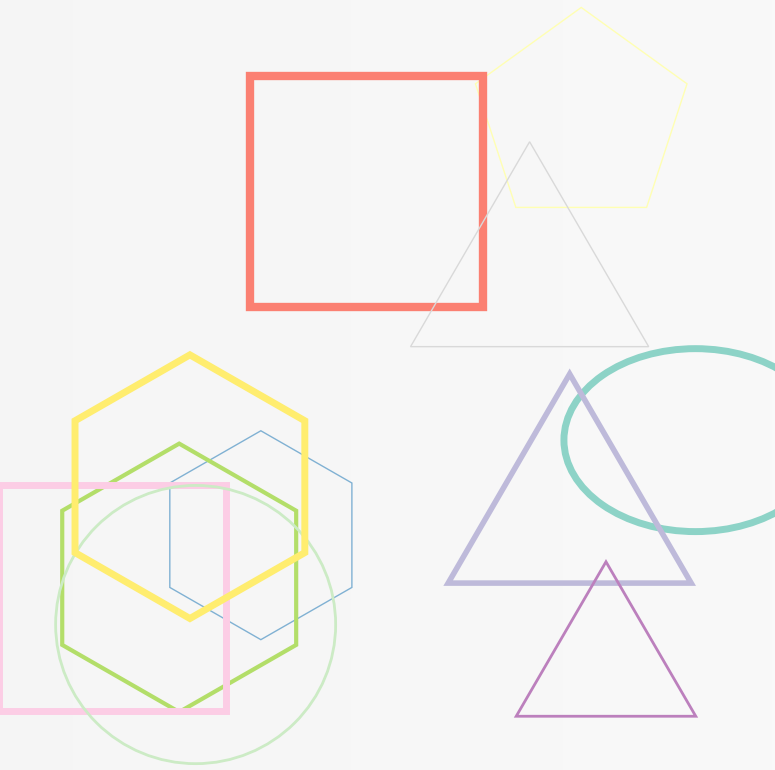[{"shape": "oval", "thickness": 2.5, "radius": 0.85, "center": [0.897, 0.428]}, {"shape": "pentagon", "thickness": 0.5, "radius": 0.72, "center": [0.75, 0.847]}, {"shape": "triangle", "thickness": 2, "radius": 0.91, "center": [0.735, 0.333]}, {"shape": "square", "thickness": 3, "radius": 0.75, "center": [0.473, 0.751]}, {"shape": "hexagon", "thickness": 0.5, "radius": 0.68, "center": [0.337, 0.305]}, {"shape": "hexagon", "thickness": 1.5, "radius": 0.87, "center": [0.231, 0.25]}, {"shape": "square", "thickness": 2.5, "radius": 0.73, "center": [0.145, 0.223]}, {"shape": "triangle", "thickness": 0.5, "radius": 0.89, "center": [0.683, 0.638]}, {"shape": "triangle", "thickness": 1, "radius": 0.67, "center": [0.782, 0.137]}, {"shape": "circle", "thickness": 1, "radius": 0.9, "center": [0.252, 0.189]}, {"shape": "hexagon", "thickness": 2.5, "radius": 0.86, "center": [0.245, 0.368]}]